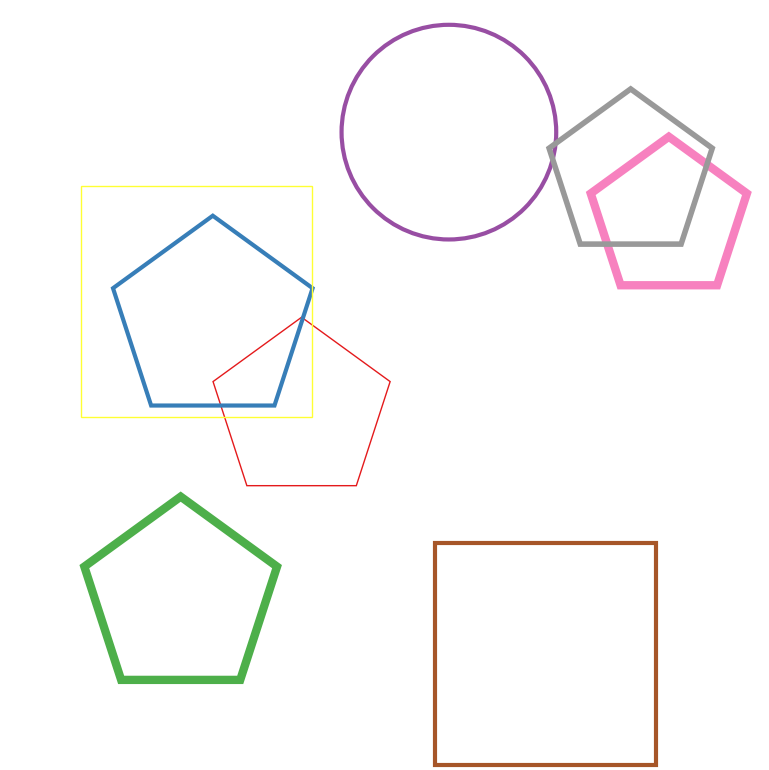[{"shape": "pentagon", "thickness": 0.5, "radius": 0.6, "center": [0.392, 0.467]}, {"shape": "pentagon", "thickness": 1.5, "radius": 0.68, "center": [0.276, 0.584]}, {"shape": "pentagon", "thickness": 3, "radius": 0.66, "center": [0.235, 0.223]}, {"shape": "circle", "thickness": 1.5, "radius": 0.7, "center": [0.583, 0.828]}, {"shape": "square", "thickness": 0.5, "radius": 0.75, "center": [0.255, 0.609]}, {"shape": "square", "thickness": 1.5, "radius": 0.72, "center": [0.709, 0.151]}, {"shape": "pentagon", "thickness": 3, "radius": 0.53, "center": [0.869, 0.716]}, {"shape": "pentagon", "thickness": 2, "radius": 0.56, "center": [0.819, 0.773]}]